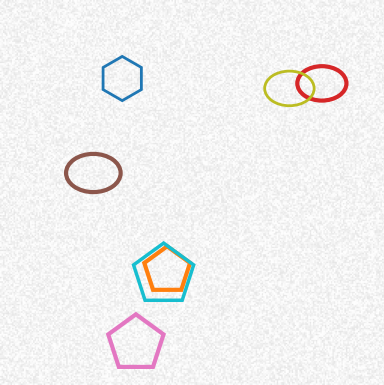[{"shape": "hexagon", "thickness": 2, "radius": 0.29, "center": [0.317, 0.796]}, {"shape": "pentagon", "thickness": 3, "radius": 0.31, "center": [0.434, 0.298]}, {"shape": "oval", "thickness": 3, "radius": 0.32, "center": [0.836, 0.783]}, {"shape": "oval", "thickness": 3, "radius": 0.35, "center": [0.242, 0.551]}, {"shape": "pentagon", "thickness": 3, "radius": 0.38, "center": [0.353, 0.108]}, {"shape": "oval", "thickness": 2, "radius": 0.32, "center": [0.752, 0.77]}, {"shape": "pentagon", "thickness": 2.5, "radius": 0.41, "center": [0.425, 0.286]}]